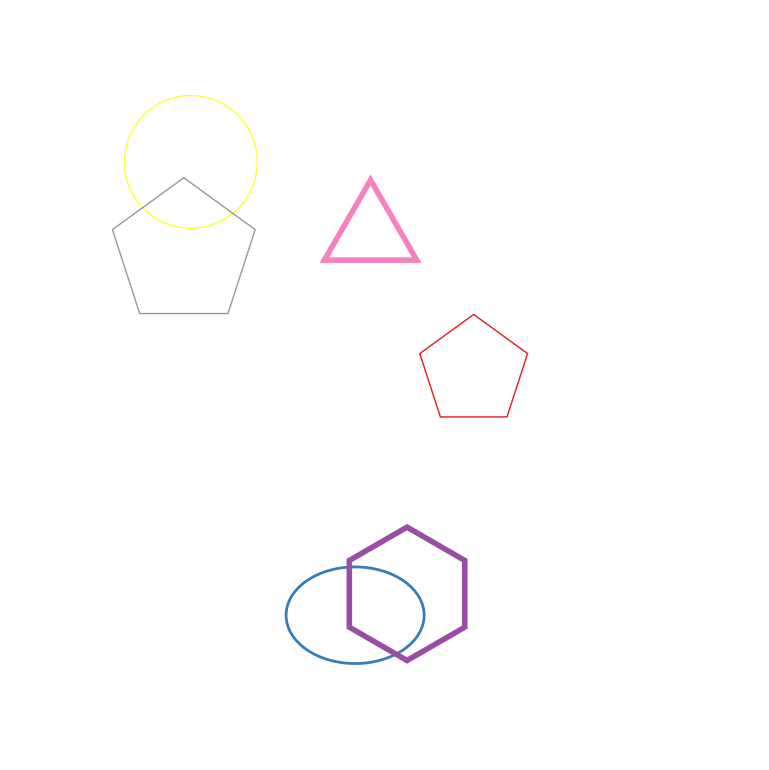[{"shape": "pentagon", "thickness": 0.5, "radius": 0.37, "center": [0.615, 0.518]}, {"shape": "oval", "thickness": 1, "radius": 0.45, "center": [0.461, 0.201]}, {"shape": "hexagon", "thickness": 2, "radius": 0.43, "center": [0.529, 0.229]}, {"shape": "circle", "thickness": 0.5, "radius": 0.43, "center": [0.248, 0.79]}, {"shape": "triangle", "thickness": 2, "radius": 0.35, "center": [0.481, 0.697]}, {"shape": "pentagon", "thickness": 0.5, "radius": 0.49, "center": [0.239, 0.672]}]